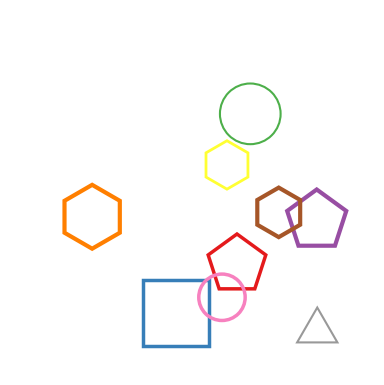[{"shape": "pentagon", "thickness": 2.5, "radius": 0.39, "center": [0.616, 0.313]}, {"shape": "square", "thickness": 2.5, "radius": 0.43, "center": [0.458, 0.186]}, {"shape": "circle", "thickness": 1.5, "radius": 0.39, "center": [0.65, 0.704]}, {"shape": "pentagon", "thickness": 3, "radius": 0.4, "center": [0.823, 0.427]}, {"shape": "hexagon", "thickness": 3, "radius": 0.41, "center": [0.239, 0.437]}, {"shape": "hexagon", "thickness": 2, "radius": 0.31, "center": [0.59, 0.572]}, {"shape": "hexagon", "thickness": 3, "radius": 0.32, "center": [0.724, 0.448]}, {"shape": "circle", "thickness": 2.5, "radius": 0.3, "center": [0.577, 0.228]}, {"shape": "triangle", "thickness": 1.5, "radius": 0.3, "center": [0.824, 0.141]}]